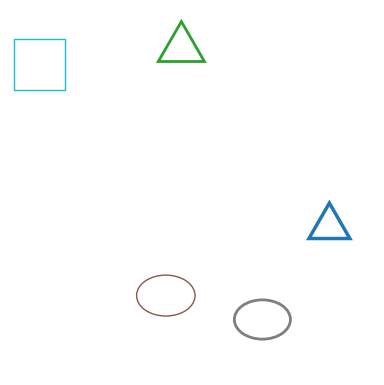[{"shape": "triangle", "thickness": 2.5, "radius": 0.31, "center": [0.856, 0.411]}, {"shape": "triangle", "thickness": 2, "radius": 0.35, "center": [0.471, 0.875]}, {"shape": "oval", "thickness": 1, "radius": 0.38, "center": [0.431, 0.232]}, {"shape": "oval", "thickness": 2, "radius": 0.36, "center": [0.682, 0.17]}, {"shape": "square", "thickness": 1, "radius": 0.33, "center": [0.102, 0.832]}]